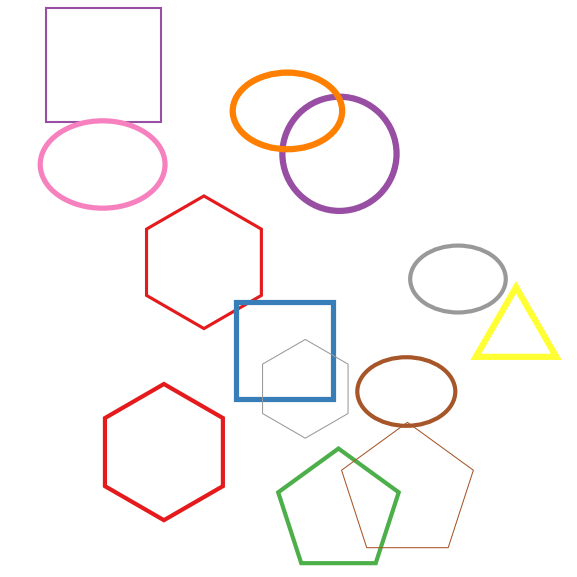[{"shape": "hexagon", "thickness": 2, "radius": 0.59, "center": [0.284, 0.216]}, {"shape": "hexagon", "thickness": 1.5, "radius": 0.57, "center": [0.353, 0.545]}, {"shape": "square", "thickness": 2.5, "radius": 0.42, "center": [0.493, 0.392]}, {"shape": "pentagon", "thickness": 2, "radius": 0.55, "center": [0.586, 0.113]}, {"shape": "circle", "thickness": 3, "radius": 0.49, "center": [0.588, 0.733]}, {"shape": "square", "thickness": 1, "radius": 0.49, "center": [0.179, 0.886]}, {"shape": "oval", "thickness": 3, "radius": 0.47, "center": [0.498, 0.807]}, {"shape": "triangle", "thickness": 3, "radius": 0.4, "center": [0.894, 0.421]}, {"shape": "oval", "thickness": 2, "radius": 0.42, "center": [0.704, 0.321]}, {"shape": "pentagon", "thickness": 0.5, "radius": 0.6, "center": [0.706, 0.148]}, {"shape": "oval", "thickness": 2.5, "radius": 0.54, "center": [0.178, 0.714]}, {"shape": "hexagon", "thickness": 0.5, "radius": 0.43, "center": [0.529, 0.326]}, {"shape": "oval", "thickness": 2, "radius": 0.41, "center": [0.793, 0.516]}]